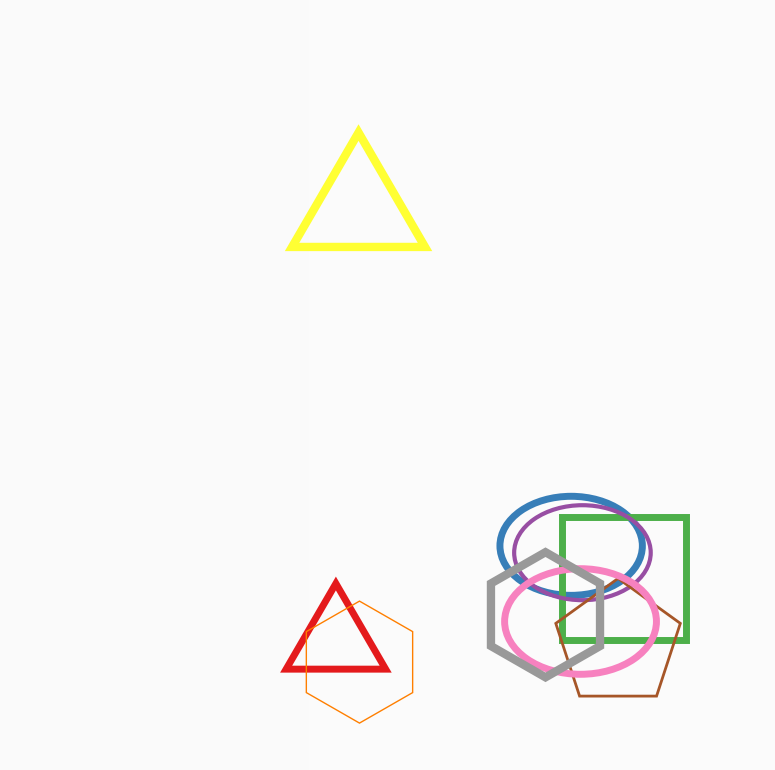[{"shape": "triangle", "thickness": 2.5, "radius": 0.37, "center": [0.433, 0.168]}, {"shape": "oval", "thickness": 2.5, "radius": 0.46, "center": [0.737, 0.291]}, {"shape": "square", "thickness": 2.5, "radius": 0.4, "center": [0.805, 0.249]}, {"shape": "oval", "thickness": 1.5, "radius": 0.44, "center": [0.752, 0.282]}, {"shape": "hexagon", "thickness": 0.5, "radius": 0.4, "center": [0.464, 0.14]}, {"shape": "triangle", "thickness": 3, "radius": 0.5, "center": [0.463, 0.729]}, {"shape": "pentagon", "thickness": 1, "radius": 0.42, "center": [0.798, 0.164]}, {"shape": "oval", "thickness": 2.5, "radius": 0.49, "center": [0.749, 0.193]}, {"shape": "hexagon", "thickness": 3, "radius": 0.41, "center": [0.704, 0.202]}]